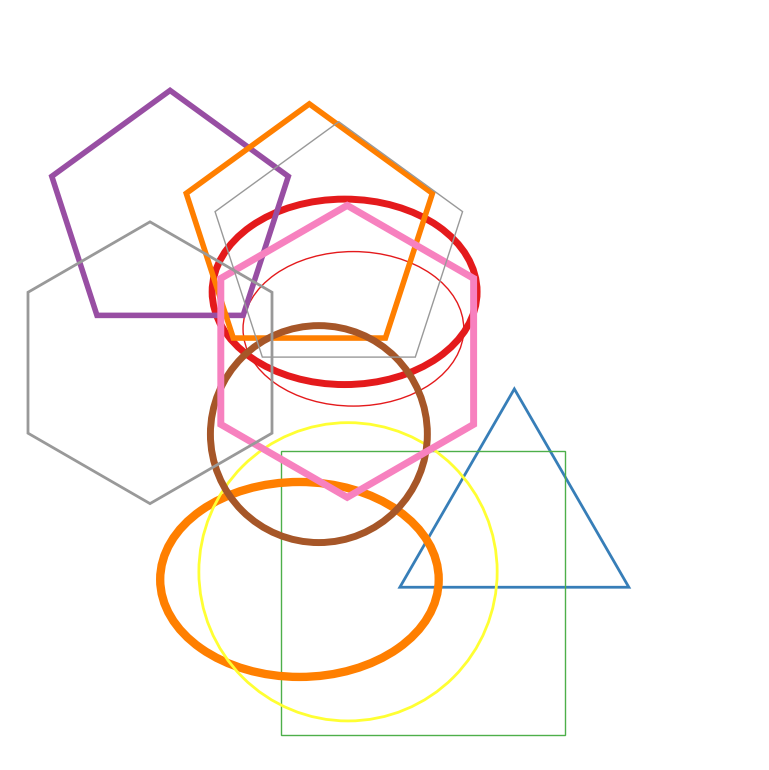[{"shape": "oval", "thickness": 2.5, "radius": 0.86, "center": [0.448, 0.621]}, {"shape": "oval", "thickness": 0.5, "radius": 0.72, "center": [0.459, 0.573]}, {"shape": "triangle", "thickness": 1, "radius": 0.86, "center": [0.668, 0.323]}, {"shape": "square", "thickness": 0.5, "radius": 0.92, "center": [0.549, 0.229]}, {"shape": "pentagon", "thickness": 2, "radius": 0.81, "center": [0.221, 0.721]}, {"shape": "oval", "thickness": 3, "radius": 0.9, "center": [0.389, 0.247]}, {"shape": "pentagon", "thickness": 2, "radius": 0.84, "center": [0.402, 0.697]}, {"shape": "circle", "thickness": 1, "radius": 0.97, "center": [0.452, 0.257]}, {"shape": "circle", "thickness": 2.5, "radius": 0.7, "center": [0.414, 0.436]}, {"shape": "hexagon", "thickness": 2.5, "radius": 0.95, "center": [0.451, 0.544]}, {"shape": "pentagon", "thickness": 0.5, "radius": 0.84, "center": [0.44, 0.673]}, {"shape": "hexagon", "thickness": 1, "radius": 0.91, "center": [0.195, 0.529]}]